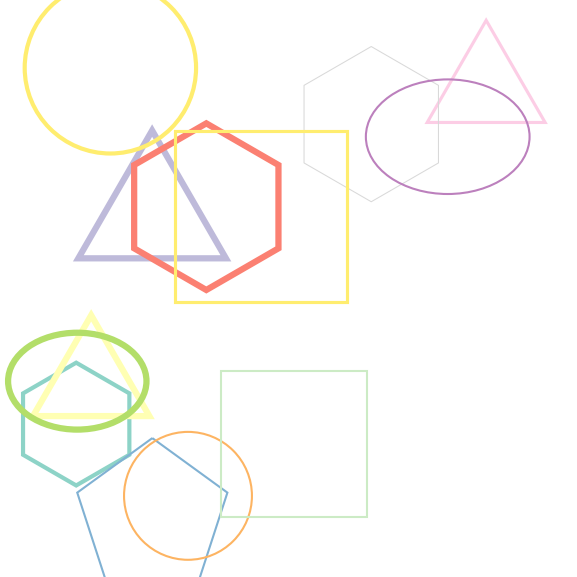[{"shape": "hexagon", "thickness": 2, "radius": 0.53, "center": [0.132, 0.265]}, {"shape": "triangle", "thickness": 3, "radius": 0.58, "center": [0.158, 0.337]}, {"shape": "triangle", "thickness": 3, "radius": 0.74, "center": [0.263, 0.626]}, {"shape": "hexagon", "thickness": 3, "radius": 0.72, "center": [0.357, 0.641]}, {"shape": "pentagon", "thickness": 1, "radius": 0.68, "center": [0.264, 0.104]}, {"shape": "circle", "thickness": 1, "radius": 0.55, "center": [0.326, 0.141]}, {"shape": "oval", "thickness": 3, "radius": 0.6, "center": [0.134, 0.339]}, {"shape": "triangle", "thickness": 1.5, "radius": 0.59, "center": [0.842, 0.846]}, {"shape": "hexagon", "thickness": 0.5, "radius": 0.67, "center": [0.643, 0.784]}, {"shape": "oval", "thickness": 1, "radius": 0.71, "center": [0.775, 0.762]}, {"shape": "square", "thickness": 1, "radius": 0.63, "center": [0.509, 0.23]}, {"shape": "circle", "thickness": 2, "radius": 0.74, "center": [0.191, 0.882]}, {"shape": "square", "thickness": 1.5, "radius": 0.74, "center": [0.452, 0.624]}]